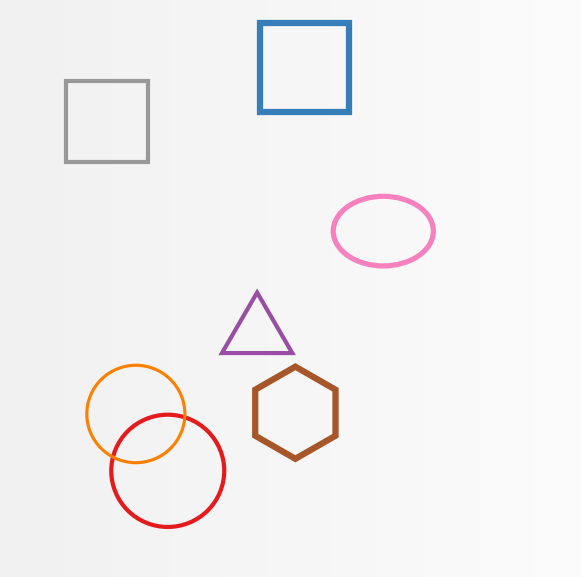[{"shape": "circle", "thickness": 2, "radius": 0.49, "center": [0.289, 0.184]}, {"shape": "square", "thickness": 3, "radius": 0.39, "center": [0.524, 0.882]}, {"shape": "triangle", "thickness": 2, "radius": 0.35, "center": [0.442, 0.423]}, {"shape": "circle", "thickness": 1.5, "radius": 0.42, "center": [0.234, 0.282]}, {"shape": "hexagon", "thickness": 3, "radius": 0.4, "center": [0.508, 0.284]}, {"shape": "oval", "thickness": 2.5, "radius": 0.43, "center": [0.659, 0.599]}, {"shape": "square", "thickness": 2, "radius": 0.35, "center": [0.184, 0.789]}]